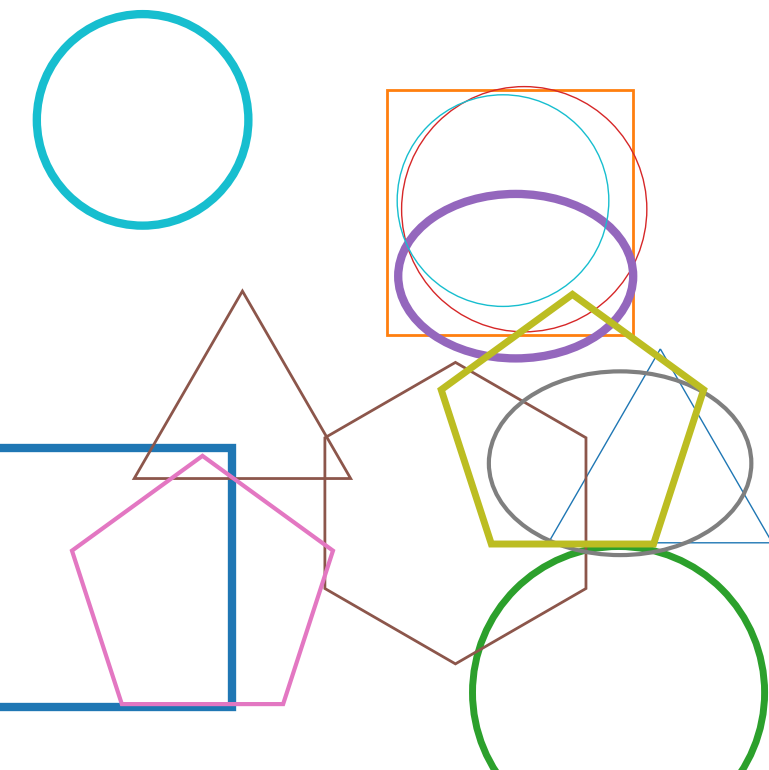[{"shape": "triangle", "thickness": 0.5, "radius": 0.84, "center": [0.858, 0.379]}, {"shape": "square", "thickness": 3, "radius": 0.84, "center": [0.133, 0.25]}, {"shape": "square", "thickness": 1, "radius": 0.8, "center": [0.662, 0.724]}, {"shape": "circle", "thickness": 2.5, "radius": 0.95, "center": [0.803, 0.101]}, {"shape": "circle", "thickness": 0.5, "radius": 0.8, "center": [0.681, 0.728]}, {"shape": "oval", "thickness": 3, "radius": 0.76, "center": [0.67, 0.641]}, {"shape": "hexagon", "thickness": 1, "radius": 0.98, "center": [0.591, 0.334]}, {"shape": "triangle", "thickness": 1, "radius": 0.81, "center": [0.315, 0.46]}, {"shape": "pentagon", "thickness": 1.5, "radius": 0.89, "center": [0.263, 0.23]}, {"shape": "oval", "thickness": 1.5, "radius": 0.85, "center": [0.805, 0.398]}, {"shape": "pentagon", "thickness": 2.5, "radius": 0.9, "center": [0.743, 0.438]}, {"shape": "circle", "thickness": 3, "radius": 0.69, "center": [0.185, 0.844]}, {"shape": "circle", "thickness": 0.5, "radius": 0.69, "center": [0.653, 0.739]}]